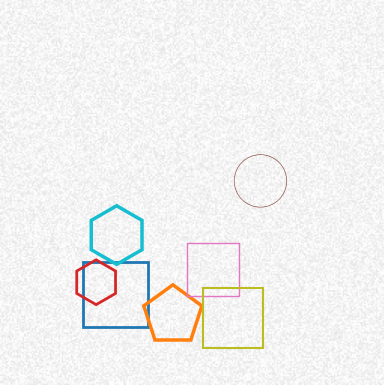[{"shape": "square", "thickness": 2, "radius": 0.42, "center": [0.299, 0.236]}, {"shape": "pentagon", "thickness": 2.5, "radius": 0.4, "center": [0.449, 0.181]}, {"shape": "hexagon", "thickness": 2, "radius": 0.29, "center": [0.25, 0.267]}, {"shape": "circle", "thickness": 0.5, "radius": 0.34, "center": [0.677, 0.53]}, {"shape": "square", "thickness": 1, "radius": 0.34, "center": [0.553, 0.3]}, {"shape": "square", "thickness": 1.5, "radius": 0.39, "center": [0.605, 0.173]}, {"shape": "hexagon", "thickness": 2.5, "radius": 0.38, "center": [0.303, 0.389]}]